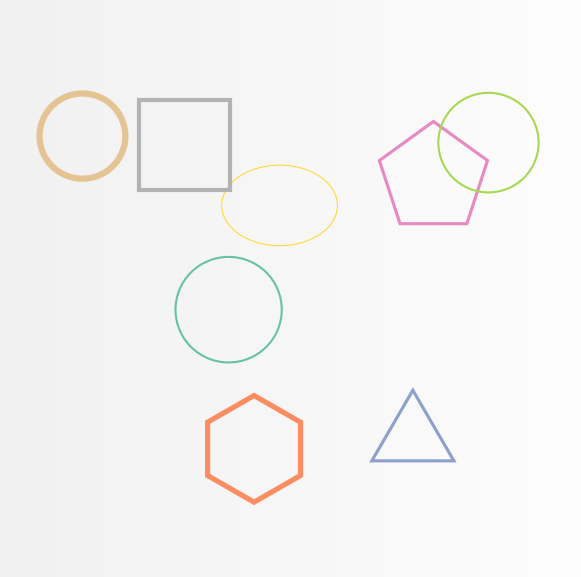[{"shape": "circle", "thickness": 1, "radius": 0.46, "center": [0.393, 0.463]}, {"shape": "hexagon", "thickness": 2.5, "radius": 0.46, "center": [0.437, 0.222]}, {"shape": "triangle", "thickness": 1.5, "radius": 0.41, "center": [0.71, 0.242]}, {"shape": "pentagon", "thickness": 1.5, "radius": 0.49, "center": [0.746, 0.691]}, {"shape": "circle", "thickness": 1, "radius": 0.43, "center": [0.84, 0.752]}, {"shape": "oval", "thickness": 0.5, "radius": 0.5, "center": [0.481, 0.643]}, {"shape": "circle", "thickness": 3, "radius": 0.37, "center": [0.142, 0.764]}, {"shape": "square", "thickness": 2, "radius": 0.39, "center": [0.317, 0.748]}]